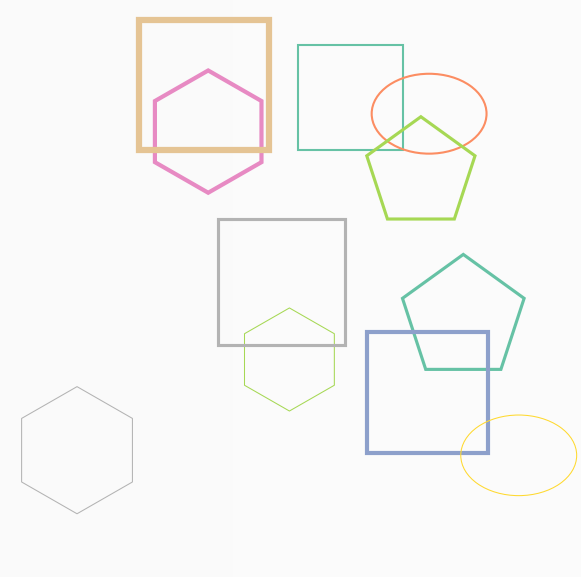[{"shape": "square", "thickness": 1, "radius": 0.45, "center": [0.603, 0.83]}, {"shape": "pentagon", "thickness": 1.5, "radius": 0.55, "center": [0.797, 0.449]}, {"shape": "oval", "thickness": 1, "radius": 0.49, "center": [0.738, 0.802]}, {"shape": "square", "thickness": 2, "radius": 0.52, "center": [0.736, 0.319]}, {"shape": "hexagon", "thickness": 2, "radius": 0.53, "center": [0.358, 0.771]}, {"shape": "pentagon", "thickness": 1.5, "radius": 0.49, "center": [0.724, 0.699]}, {"shape": "hexagon", "thickness": 0.5, "radius": 0.45, "center": [0.498, 0.377]}, {"shape": "oval", "thickness": 0.5, "radius": 0.5, "center": [0.892, 0.211]}, {"shape": "square", "thickness": 3, "radius": 0.56, "center": [0.351, 0.852]}, {"shape": "square", "thickness": 1.5, "radius": 0.55, "center": [0.484, 0.511]}, {"shape": "hexagon", "thickness": 0.5, "radius": 0.55, "center": [0.133, 0.22]}]